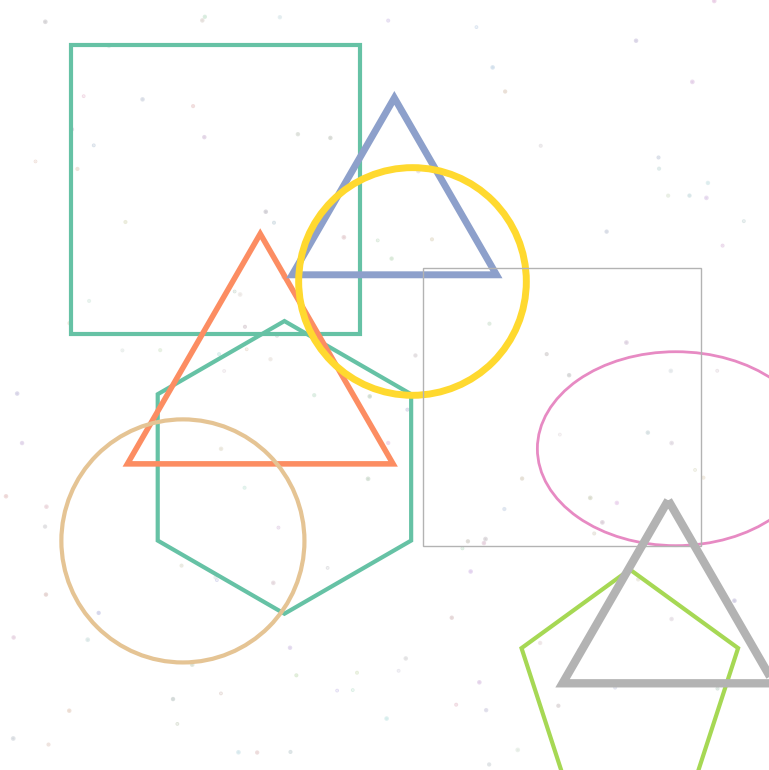[{"shape": "square", "thickness": 1.5, "radius": 0.94, "center": [0.279, 0.754]}, {"shape": "hexagon", "thickness": 1.5, "radius": 0.95, "center": [0.369, 0.393]}, {"shape": "triangle", "thickness": 2, "radius": 1.0, "center": [0.338, 0.497]}, {"shape": "triangle", "thickness": 2.5, "radius": 0.77, "center": [0.512, 0.72]}, {"shape": "oval", "thickness": 1, "radius": 0.9, "center": [0.878, 0.417]}, {"shape": "pentagon", "thickness": 1.5, "radius": 0.74, "center": [0.818, 0.113]}, {"shape": "circle", "thickness": 2.5, "radius": 0.74, "center": [0.536, 0.634]}, {"shape": "circle", "thickness": 1.5, "radius": 0.79, "center": [0.238, 0.298]}, {"shape": "square", "thickness": 0.5, "radius": 0.9, "center": [0.73, 0.472]}, {"shape": "triangle", "thickness": 3, "radius": 0.79, "center": [0.868, 0.192]}]